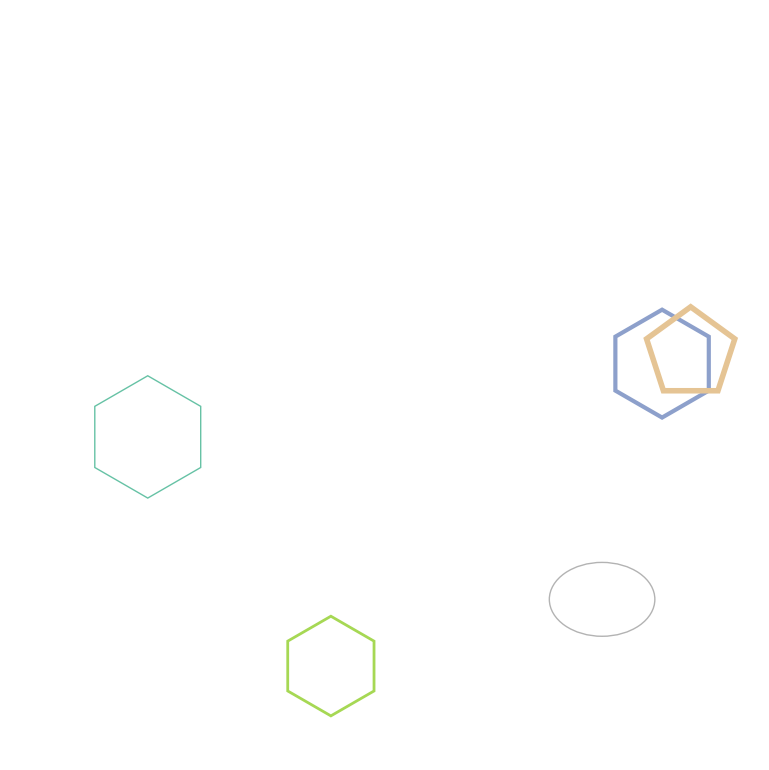[{"shape": "hexagon", "thickness": 0.5, "radius": 0.4, "center": [0.192, 0.433]}, {"shape": "hexagon", "thickness": 1.5, "radius": 0.35, "center": [0.86, 0.528]}, {"shape": "hexagon", "thickness": 1, "radius": 0.32, "center": [0.43, 0.135]}, {"shape": "pentagon", "thickness": 2, "radius": 0.3, "center": [0.897, 0.541]}, {"shape": "oval", "thickness": 0.5, "radius": 0.34, "center": [0.782, 0.222]}]